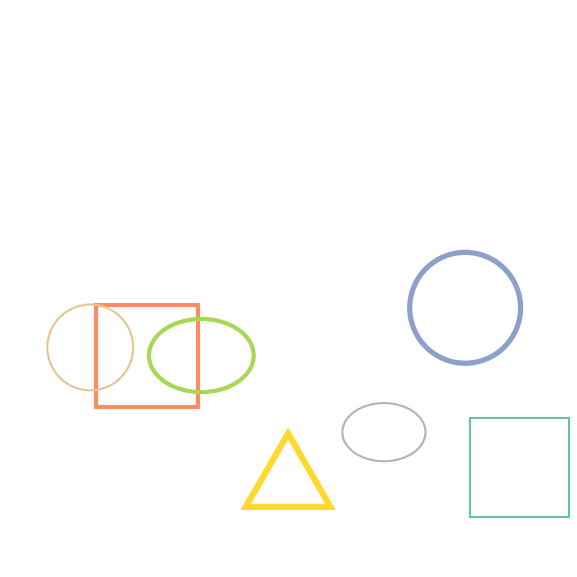[{"shape": "square", "thickness": 1, "radius": 0.43, "center": [0.9, 0.189]}, {"shape": "square", "thickness": 2, "radius": 0.44, "center": [0.255, 0.383]}, {"shape": "circle", "thickness": 2.5, "radius": 0.48, "center": [0.805, 0.466]}, {"shape": "oval", "thickness": 2, "radius": 0.45, "center": [0.349, 0.384]}, {"shape": "triangle", "thickness": 3, "radius": 0.42, "center": [0.499, 0.164]}, {"shape": "circle", "thickness": 1, "radius": 0.37, "center": [0.156, 0.398]}, {"shape": "oval", "thickness": 1, "radius": 0.36, "center": [0.665, 0.251]}]